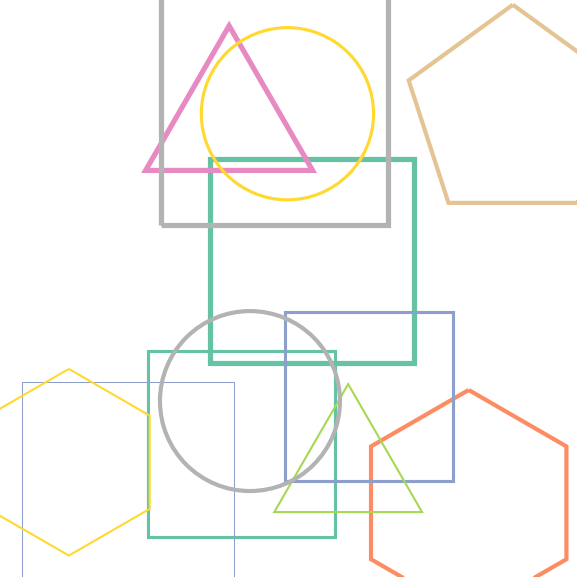[{"shape": "square", "thickness": 2.5, "radius": 0.89, "center": [0.54, 0.548]}, {"shape": "square", "thickness": 1.5, "radius": 0.81, "center": [0.418, 0.231]}, {"shape": "hexagon", "thickness": 2, "radius": 0.98, "center": [0.812, 0.128]}, {"shape": "square", "thickness": 1.5, "radius": 0.73, "center": [0.639, 0.313]}, {"shape": "square", "thickness": 0.5, "radius": 0.92, "center": [0.222, 0.155]}, {"shape": "triangle", "thickness": 2.5, "radius": 0.83, "center": [0.397, 0.788]}, {"shape": "triangle", "thickness": 1, "radius": 0.74, "center": [0.603, 0.186]}, {"shape": "circle", "thickness": 1.5, "radius": 0.75, "center": [0.498, 0.802]}, {"shape": "hexagon", "thickness": 1, "radius": 0.81, "center": [0.119, 0.199]}, {"shape": "pentagon", "thickness": 2, "radius": 0.95, "center": [0.888, 0.801]}, {"shape": "circle", "thickness": 2, "radius": 0.78, "center": [0.433, 0.305]}, {"shape": "square", "thickness": 2.5, "radius": 0.98, "center": [0.476, 0.806]}]